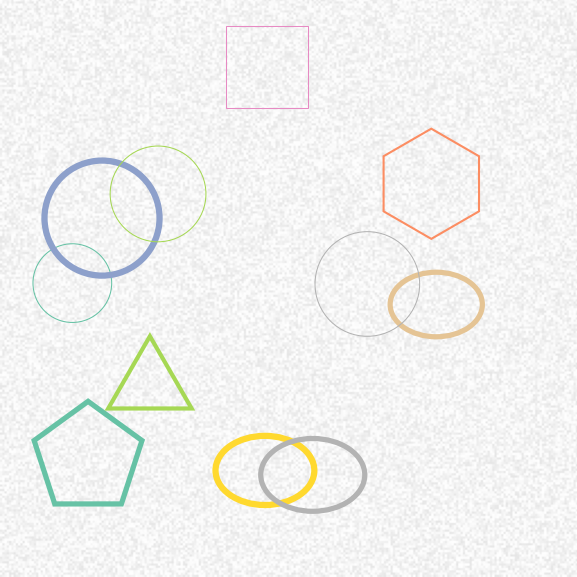[{"shape": "circle", "thickness": 0.5, "radius": 0.34, "center": [0.125, 0.509]}, {"shape": "pentagon", "thickness": 2.5, "radius": 0.49, "center": [0.152, 0.206]}, {"shape": "hexagon", "thickness": 1, "radius": 0.48, "center": [0.747, 0.681]}, {"shape": "circle", "thickness": 3, "radius": 0.5, "center": [0.177, 0.621]}, {"shape": "square", "thickness": 0.5, "radius": 0.36, "center": [0.462, 0.883]}, {"shape": "triangle", "thickness": 2, "radius": 0.42, "center": [0.26, 0.334]}, {"shape": "circle", "thickness": 0.5, "radius": 0.41, "center": [0.274, 0.663]}, {"shape": "oval", "thickness": 3, "radius": 0.43, "center": [0.459, 0.185]}, {"shape": "oval", "thickness": 2.5, "radius": 0.4, "center": [0.755, 0.472]}, {"shape": "circle", "thickness": 0.5, "radius": 0.45, "center": [0.636, 0.507]}, {"shape": "oval", "thickness": 2.5, "radius": 0.45, "center": [0.542, 0.177]}]